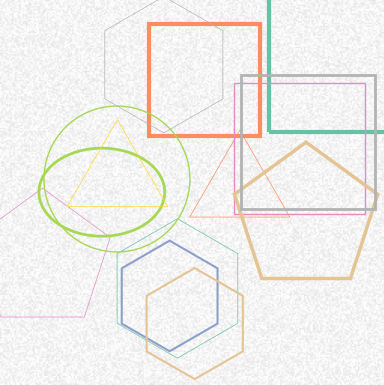[{"shape": "hexagon", "thickness": 0.5, "radius": 0.9, "center": [0.461, 0.251]}, {"shape": "square", "thickness": 3, "radius": 0.98, "center": [0.895, 0.853]}, {"shape": "triangle", "thickness": 0.5, "radius": 0.75, "center": [0.623, 0.511]}, {"shape": "square", "thickness": 3, "radius": 0.72, "center": [0.532, 0.793]}, {"shape": "hexagon", "thickness": 1.5, "radius": 0.72, "center": [0.441, 0.231]}, {"shape": "square", "thickness": 1, "radius": 0.85, "center": [0.778, 0.614]}, {"shape": "pentagon", "thickness": 0.5, "radius": 0.92, "center": [0.11, 0.326]}, {"shape": "circle", "thickness": 1, "radius": 0.95, "center": [0.304, 0.535]}, {"shape": "oval", "thickness": 2, "radius": 0.82, "center": [0.265, 0.501]}, {"shape": "triangle", "thickness": 0.5, "radius": 0.75, "center": [0.305, 0.539]}, {"shape": "hexagon", "thickness": 1.5, "radius": 0.72, "center": [0.506, 0.16]}, {"shape": "pentagon", "thickness": 2.5, "radius": 0.98, "center": [0.795, 0.435]}, {"shape": "hexagon", "thickness": 0.5, "radius": 0.89, "center": [0.426, 0.832]}, {"shape": "square", "thickness": 2, "radius": 0.87, "center": [0.799, 0.632]}]